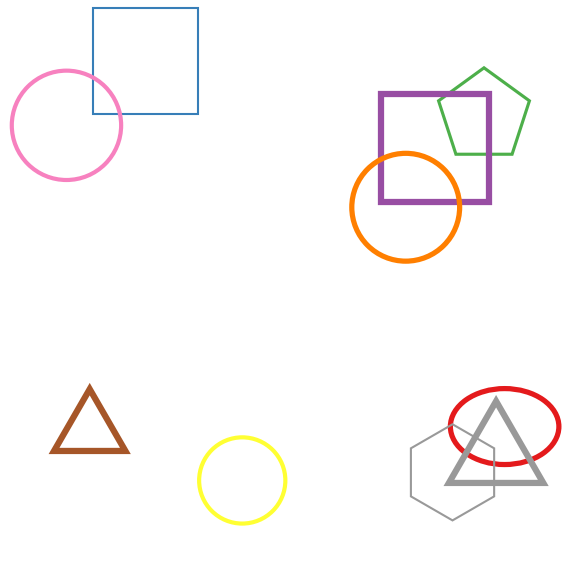[{"shape": "oval", "thickness": 2.5, "radius": 0.47, "center": [0.874, 0.261]}, {"shape": "square", "thickness": 1, "radius": 0.45, "center": [0.252, 0.894]}, {"shape": "pentagon", "thickness": 1.5, "radius": 0.41, "center": [0.838, 0.799]}, {"shape": "square", "thickness": 3, "radius": 0.47, "center": [0.754, 0.743]}, {"shape": "circle", "thickness": 2.5, "radius": 0.47, "center": [0.703, 0.64]}, {"shape": "circle", "thickness": 2, "radius": 0.37, "center": [0.419, 0.167]}, {"shape": "triangle", "thickness": 3, "radius": 0.36, "center": [0.155, 0.254]}, {"shape": "circle", "thickness": 2, "radius": 0.47, "center": [0.115, 0.782]}, {"shape": "hexagon", "thickness": 1, "radius": 0.42, "center": [0.784, 0.181]}, {"shape": "triangle", "thickness": 3, "radius": 0.47, "center": [0.859, 0.21]}]